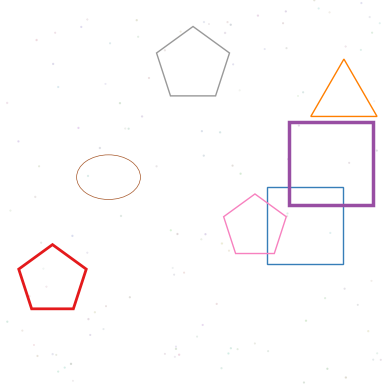[{"shape": "pentagon", "thickness": 2, "radius": 0.46, "center": [0.136, 0.272]}, {"shape": "square", "thickness": 1, "radius": 0.5, "center": [0.792, 0.414]}, {"shape": "square", "thickness": 2.5, "radius": 0.54, "center": [0.86, 0.576]}, {"shape": "triangle", "thickness": 1, "radius": 0.5, "center": [0.893, 0.747]}, {"shape": "oval", "thickness": 0.5, "radius": 0.41, "center": [0.282, 0.54]}, {"shape": "pentagon", "thickness": 1, "radius": 0.43, "center": [0.662, 0.411]}, {"shape": "pentagon", "thickness": 1, "radius": 0.5, "center": [0.501, 0.832]}]